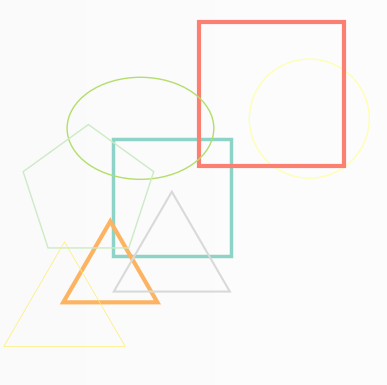[{"shape": "square", "thickness": 2.5, "radius": 0.76, "center": [0.444, 0.487]}, {"shape": "circle", "thickness": 1, "radius": 0.77, "center": [0.798, 0.692]}, {"shape": "square", "thickness": 3, "radius": 0.94, "center": [0.701, 0.756]}, {"shape": "triangle", "thickness": 3, "radius": 0.7, "center": [0.285, 0.285]}, {"shape": "oval", "thickness": 1, "radius": 0.95, "center": [0.362, 0.667]}, {"shape": "triangle", "thickness": 1.5, "radius": 0.86, "center": [0.443, 0.329]}, {"shape": "pentagon", "thickness": 1, "radius": 0.89, "center": [0.228, 0.499]}, {"shape": "triangle", "thickness": 0.5, "radius": 0.9, "center": [0.167, 0.191]}]